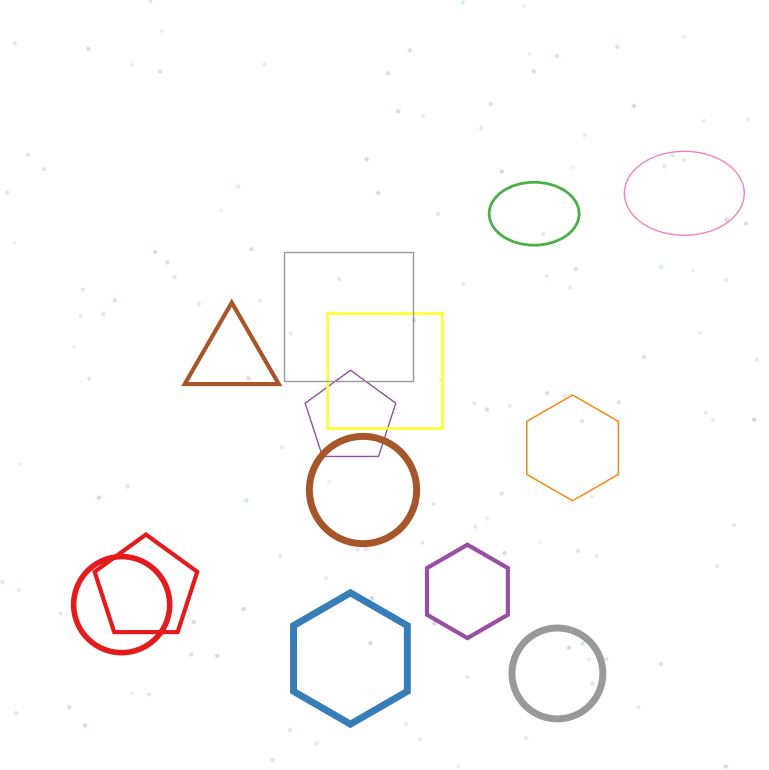[{"shape": "pentagon", "thickness": 1.5, "radius": 0.35, "center": [0.19, 0.236]}, {"shape": "circle", "thickness": 2, "radius": 0.31, "center": [0.158, 0.215]}, {"shape": "hexagon", "thickness": 2.5, "radius": 0.43, "center": [0.455, 0.145]}, {"shape": "oval", "thickness": 1, "radius": 0.29, "center": [0.694, 0.722]}, {"shape": "hexagon", "thickness": 1.5, "radius": 0.3, "center": [0.607, 0.232]}, {"shape": "pentagon", "thickness": 0.5, "radius": 0.31, "center": [0.455, 0.457]}, {"shape": "hexagon", "thickness": 0.5, "radius": 0.34, "center": [0.744, 0.418]}, {"shape": "square", "thickness": 1, "radius": 0.37, "center": [0.499, 0.519]}, {"shape": "circle", "thickness": 2.5, "radius": 0.35, "center": [0.471, 0.364]}, {"shape": "triangle", "thickness": 1.5, "radius": 0.35, "center": [0.301, 0.536]}, {"shape": "oval", "thickness": 0.5, "radius": 0.39, "center": [0.889, 0.749]}, {"shape": "circle", "thickness": 2.5, "radius": 0.3, "center": [0.724, 0.125]}, {"shape": "square", "thickness": 0.5, "radius": 0.42, "center": [0.452, 0.589]}]